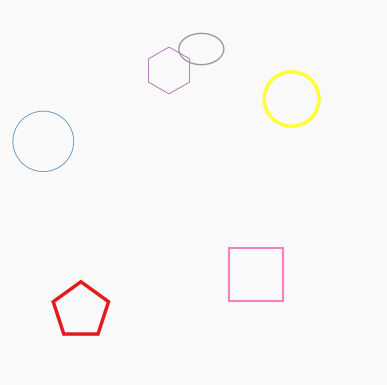[{"shape": "pentagon", "thickness": 2.5, "radius": 0.38, "center": [0.209, 0.193]}, {"shape": "circle", "thickness": 0.5, "radius": 0.39, "center": [0.112, 0.633]}, {"shape": "hexagon", "thickness": 0.5, "radius": 0.3, "center": [0.436, 0.817]}, {"shape": "circle", "thickness": 2.5, "radius": 0.35, "center": [0.753, 0.743]}, {"shape": "square", "thickness": 1.5, "radius": 0.35, "center": [0.66, 0.287]}, {"shape": "oval", "thickness": 1, "radius": 0.29, "center": [0.52, 0.873]}]